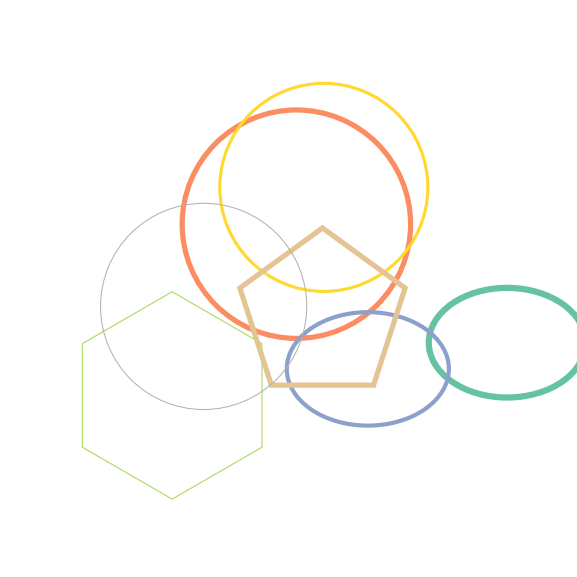[{"shape": "oval", "thickness": 3, "radius": 0.68, "center": [0.878, 0.406]}, {"shape": "circle", "thickness": 2.5, "radius": 0.99, "center": [0.513, 0.611]}, {"shape": "oval", "thickness": 2, "radius": 0.7, "center": [0.637, 0.36]}, {"shape": "hexagon", "thickness": 0.5, "radius": 0.9, "center": [0.298, 0.314]}, {"shape": "circle", "thickness": 1.5, "radius": 0.9, "center": [0.561, 0.675]}, {"shape": "pentagon", "thickness": 2.5, "radius": 0.75, "center": [0.558, 0.454]}, {"shape": "circle", "thickness": 0.5, "radius": 0.89, "center": [0.353, 0.469]}]